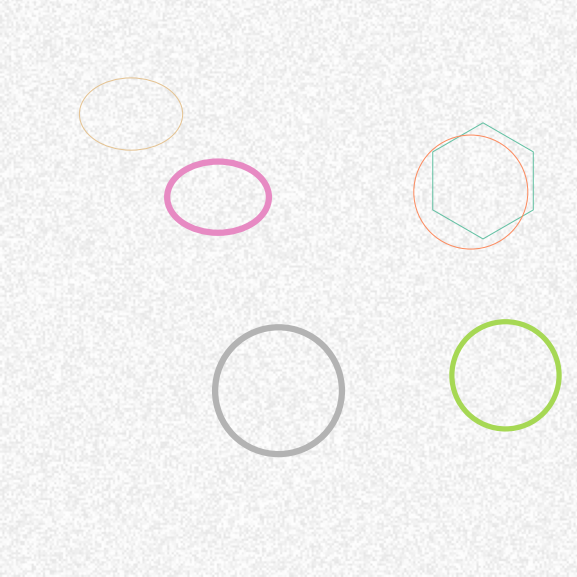[{"shape": "hexagon", "thickness": 0.5, "radius": 0.5, "center": [0.836, 0.686]}, {"shape": "circle", "thickness": 0.5, "radius": 0.49, "center": [0.815, 0.667]}, {"shape": "oval", "thickness": 3, "radius": 0.44, "center": [0.378, 0.658]}, {"shape": "circle", "thickness": 2.5, "radius": 0.46, "center": [0.875, 0.349]}, {"shape": "oval", "thickness": 0.5, "radius": 0.45, "center": [0.227, 0.802]}, {"shape": "circle", "thickness": 3, "radius": 0.55, "center": [0.482, 0.323]}]